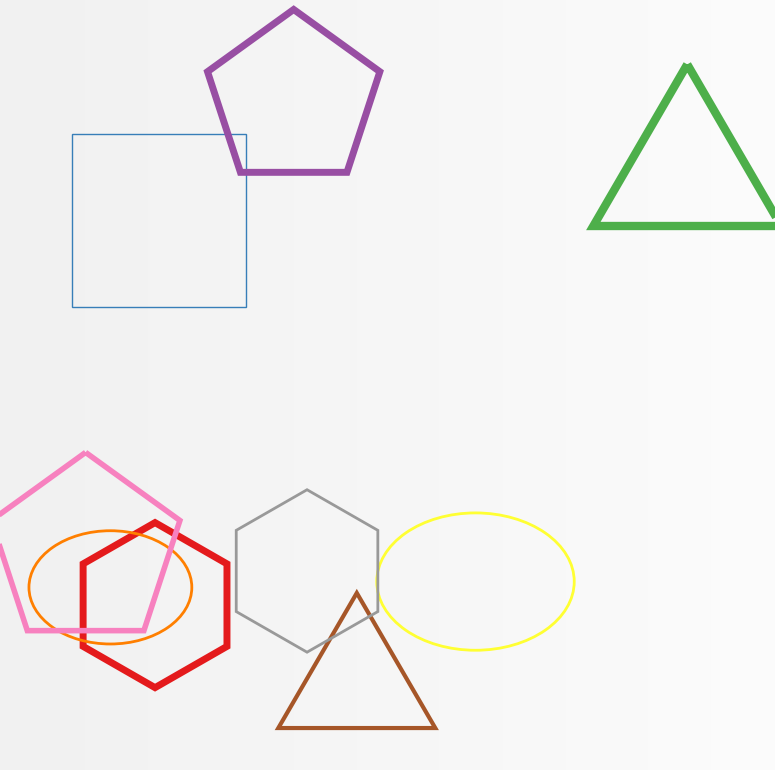[{"shape": "hexagon", "thickness": 2.5, "radius": 0.54, "center": [0.2, 0.214]}, {"shape": "square", "thickness": 0.5, "radius": 0.56, "center": [0.205, 0.714]}, {"shape": "triangle", "thickness": 3, "radius": 0.7, "center": [0.887, 0.776]}, {"shape": "pentagon", "thickness": 2.5, "radius": 0.58, "center": [0.379, 0.871]}, {"shape": "oval", "thickness": 1, "radius": 0.53, "center": [0.142, 0.237]}, {"shape": "oval", "thickness": 1, "radius": 0.64, "center": [0.614, 0.245]}, {"shape": "triangle", "thickness": 1.5, "radius": 0.58, "center": [0.46, 0.113]}, {"shape": "pentagon", "thickness": 2, "radius": 0.64, "center": [0.11, 0.285]}, {"shape": "hexagon", "thickness": 1, "radius": 0.53, "center": [0.396, 0.258]}]